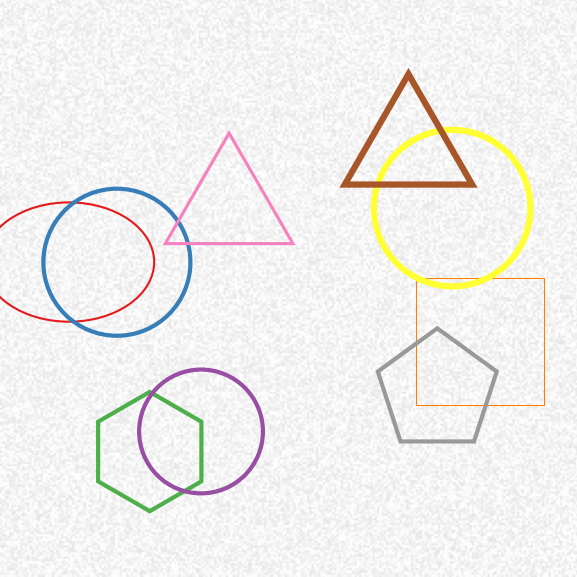[{"shape": "oval", "thickness": 1, "radius": 0.74, "center": [0.119, 0.545]}, {"shape": "circle", "thickness": 2, "radius": 0.64, "center": [0.202, 0.545]}, {"shape": "hexagon", "thickness": 2, "radius": 0.52, "center": [0.259, 0.217]}, {"shape": "circle", "thickness": 2, "radius": 0.54, "center": [0.348, 0.252]}, {"shape": "square", "thickness": 0.5, "radius": 0.55, "center": [0.831, 0.408]}, {"shape": "circle", "thickness": 3, "radius": 0.68, "center": [0.783, 0.639]}, {"shape": "triangle", "thickness": 3, "radius": 0.64, "center": [0.707, 0.743]}, {"shape": "triangle", "thickness": 1.5, "radius": 0.64, "center": [0.397, 0.641]}, {"shape": "pentagon", "thickness": 2, "radius": 0.54, "center": [0.757, 0.322]}]